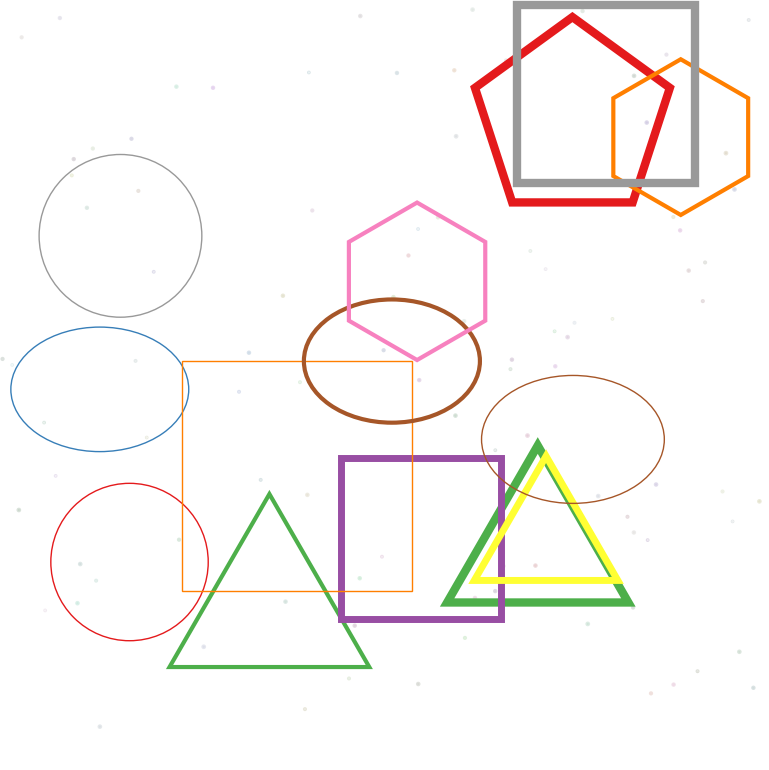[{"shape": "pentagon", "thickness": 3, "radius": 0.67, "center": [0.743, 0.845]}, {"shape": "circle", "thickness": 0.5, "radius": 0.51, "center": [0.168, 0.27]}, {"shape": "oval", "thickness": 0.5, "radius": 0.58, "center": [0.13, 0.494]}, {"shape": "triangle", "thickness": 1.5, "radius": 0.75, "center": [0.35, 0.209]}, {"shape": "triangle", "thickness": 3, "radius": 0.68, "center": [0.698, 0.286]}, {"shape": "square", "thickness": 2.5, "radius": 0.52, "center": [0.547, 0.301]}, {"shape": "square", "thickness": 0.5, "radius": 0.75, "center": [0.386, 0.382]}, {"shape": "hexagon", "thickness": 1.5, "radius": 0.51, "center": [0.884, 0.822]}, {"shape": "triangle", "thickness": 2.5, "radius": 0.54, "center": [0.709, 0.3]}, {"shape": "oval", "thickness": 1.5, "radius": 0.57, "center": [0.509, 0.531]}, {"shape": "oval", "thickness": 0.5, "radius": 0.59, "center": [0.744, 0.429]}, {"shape": "hexagon", "thickness": 1.5, "radius": 0.51, "center": [0.542, 0.635]}, {"shape": "circle", "thickness": 0.5, "radius": 0.53, "center": [0.156, 0.694]}, {"shape": "square", "thickness": 3, "radius": 0.58, "center": [0.787, 0.878]}]